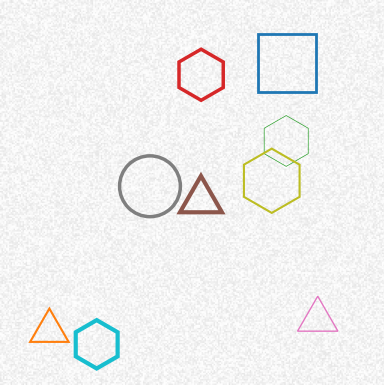[{"shape": "square", "thickness": 2, "radius": 0.37, "center": [0.746, 0.837]}, {"shape": "triangle", "thickness": 1.5, "radius": 0.29, "center": [0.128, 0.141]}, {"shape": "hexagon", "thickness": 0.5, "radius": 0.33, "center": [0.743, 0.634]}, {"shape": "hexagon", "thickness": 2.5, "radius": 0.33, "center": [0.522, 0.806]}, {"shape": "triangle", "thickness": 3, "radius": 0.31, "center": [0.522, 0.48]}, {"shape": "triangle", "thickness": 1, "radius": 0.3, "center": [0.825, 0.17]}, {"shape": "circle", "thickness": 2.5, "radius": 0.39, "center": [0.39, 0.516]}, {"shape": "hexagon", "thickness": 1.5, "radius": 0.42, "center": [0.706, 0.53]}, {"shape": "hexagon", "thickness": 3, "radius": 0.31, "center": [0.251, 0.106]}]